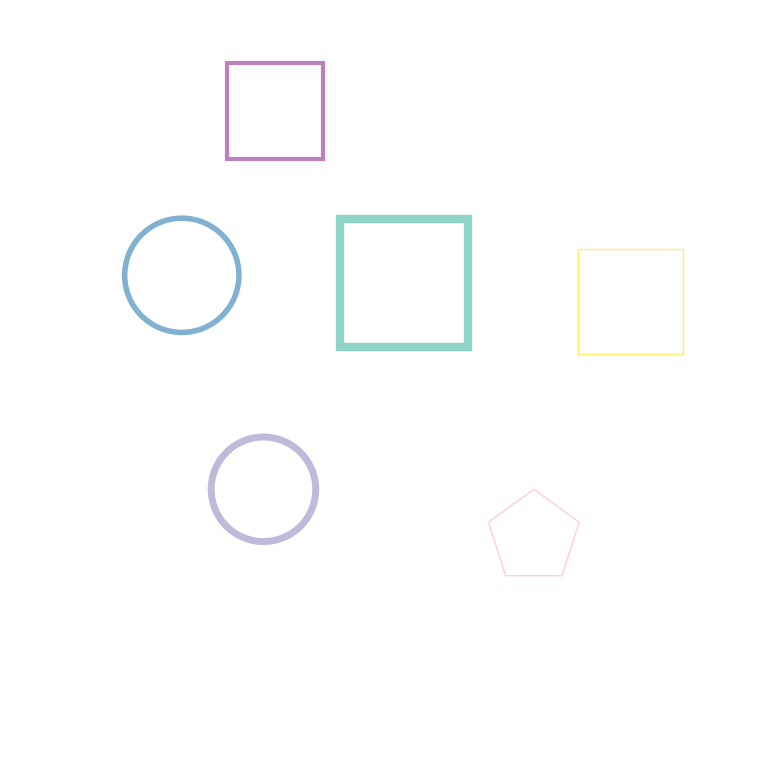[{"shape": "square", "thickness": 3, "radius": 0.42, "center": [0.525, 0.633]}, {"shape": "circle", "thickness": 2.5, "radius": 0.34, "center": [0.342, 0.365]}, {"shape": "circle", "thickness": 2, "radius": 0.37, "center": [0.236, 0.642]}, {"shape": "pentagon", "thickness": 0.5, "radius": 0.31, "center": [0.693, 0.303]}, {"shape": "square", "thickness": 1.5, "radius": 0.31, "center": [0.358, 0.856]}, {"shape": "square", "thickness": 0.5, "radius": 0.34, "center": [0.819, 0.608]}]